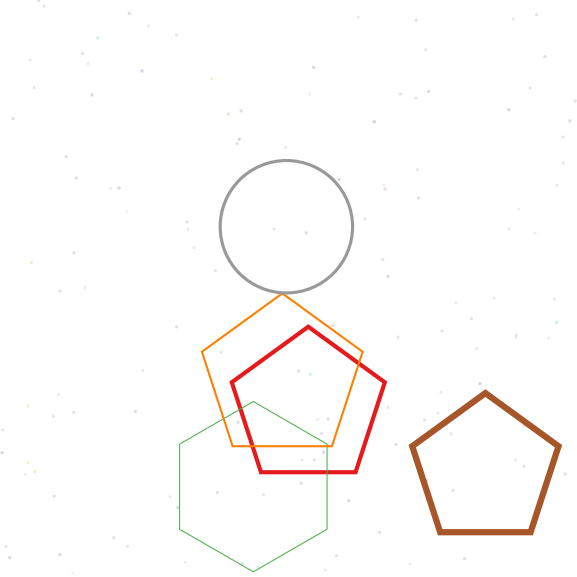[{"shape": "pentagon", "thickness": 2, "radius": 0.7, "center": [0.534, 0.294]}, {"shape": "hexagon", "thickness": 0.5, "radius": 0.74, "center": [0.439, 0.156]}, {"shape": "pentagon", "thickness": 1, "radius": 0.73, "center": [0.489, 0.345]}, {"shape": "pentagon", "thickness": 3, "radius": 0.67, "center": [0.84, 0.185]}, {"shape": "circle", "thickness": 1.5, "radius": 0.57, "center": [0.496, 0.607]}]